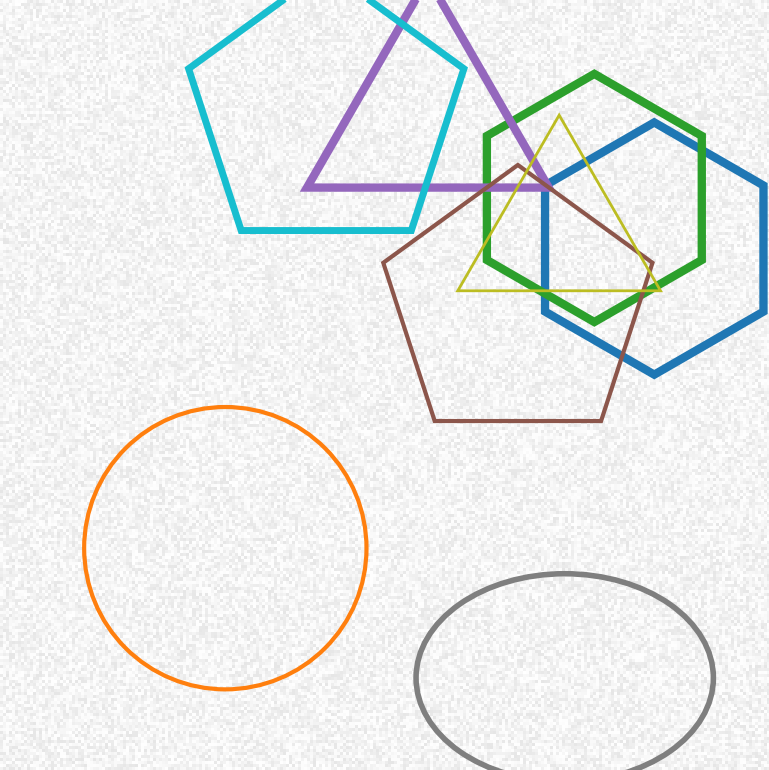[{"shape": "hexagon", "thickness": 3, "radius": 0.82, "center": [0.85, 0.677]}, {"shape": "circle", "thickness": 1.5, "radius": 0.92, "center": [0.293, 0.288]}, {"shape": "hexagon", "thickness": 3, "radius": 0.81, "center": [0.772, 0.743]}, {"shape": "triangle", "thickness": 3, "radius": 0.91, "center": [0.556, 0.847]}, {"shape": "pentagon", "thickness": 1.5, "radius": 0.92, "center": [0.673, 0.602]}, {"shape": "oval", "thickness": 2, "radius": 0.97, "center": [0.733, 0.12]}, {"shape": "triangle", "thickness": 1, "radius": 0.76, "center": [0.726, 0.698]}, {"shape": "pentagon", "thickness": 2.5, "radius": 0.94, "center": [0.424, 0.853]}]